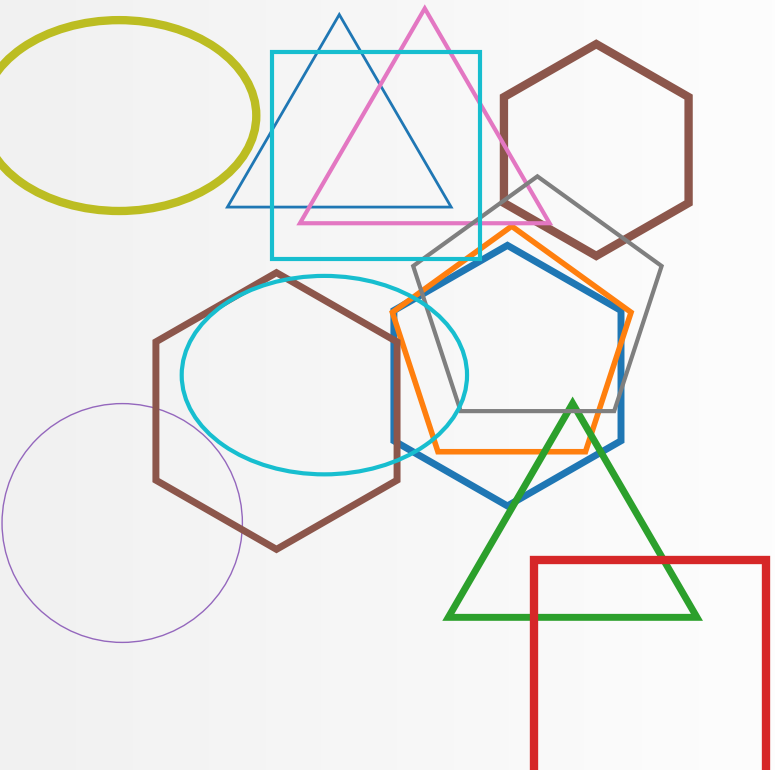[{"shape": "hexagon", "thickness": 2.5, "radius": 0.85, "center": [0.655, 0.512]}, {"shape": "triangle", "thickness": 1, "radius": 0.83, "center": [0.438, 0.814]}, {"shape": "pentagon", "thickness": 2, "radius": 0.81, "center": [0.66, 0.544]}, {"shape": "triangle", "thickness": 2.5, "radius": 0.93, "center": [0.739, 0.291]}, {"shape": "square", "thickness": 3, "radius": 0.75, "center": [0.839, 0.123]}, {"shape": "circle", "thickness": 0.5, "radius": 0.78, "center": [0.158, 0.321]}, {"shape": "hexagon", "thickness": 2.5, "radius": 0.9, "center": [0.357, 0.466]}, {"shape": "hexagon", "thickness": 3, "radius": 0.69, "center": [0.769, 0.805]}, {"shape": "triangle", "thickness": 1.5, "radius": 0.93, "center": [0.548, 0.803]}, {"shape": "pentagon", "thickness": 1.5, "radius": 0.84, "center": [0.693, 0.602]}, {"shape": "oval", "thickness": 3, "radius": 0.89, "center": [0.154, 0.85]}, {"shape": "square", "thickness": 1.5, "radius": 0.67, "center": [0.486, 0.798]}, {"shape": "oval", "thickness": 1.5, "radius": 0.92, "center": [0.419, 0.513]}]